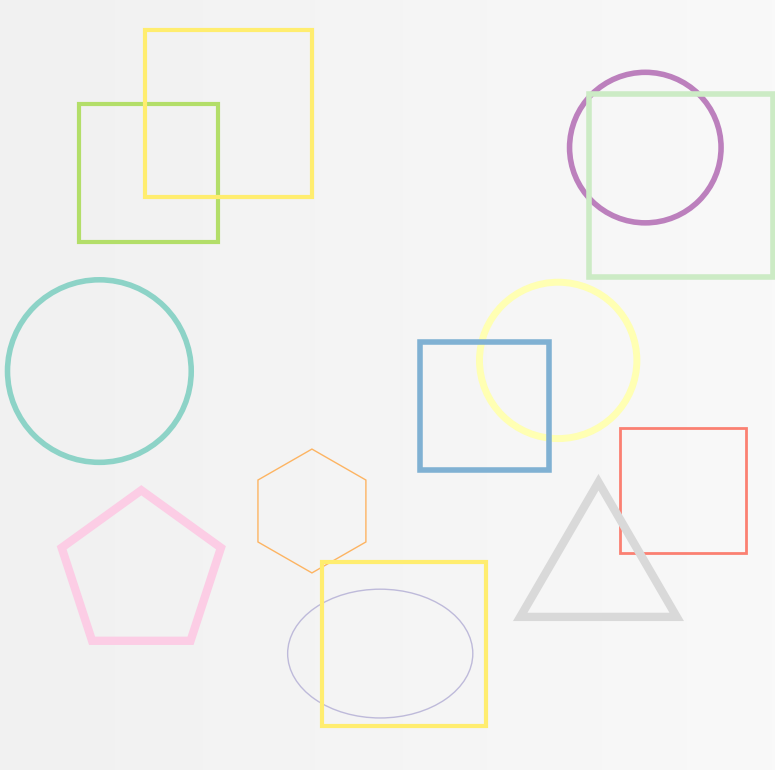[{"shape": "circle", "thickness": 2, "radius": 0.59, "center": [0.128, 0.518]}, {"shape": "circle", "thickness": 2.5, "radius": 0.51, "center": [0.72, 0.532]}, {"shape": "oval", "thickness": 0.5, "radius": 0.6, "center": [0.491, 0.151]}, {"shape": "square", "thickness": 1, "radius": 0.41, "center": [0.881, 0.363]}, {"shape": "square", "thickness": 2, "radius": 0.42, "center": [0.625, 0.472]}, {"shape": "hexagon", "thickness": 0.5, "radius": 0.4, "center": [0.402, 0.336]}, {"shape": "square", "thickness": 1.5, "radius": 0.45, "center": [0.191, 0.775]}, {"shape": "pentagon", "thickness": 3, "radius": 0.54, "center": [0.182, 0.255]}, {"shape": "triangle", "thickness": 3, "radius": 0.58, "center": [0.772, 0.257]}, {"shape": "circle", "thickness": 2, "radius": 0.49, "center": [0.833, 0.808]}, {"shape": "square", "thickness": 2, "radius": 0.59, "center": [0.879, 0.759]}, {"shape": "square", "thickness": 1.5, "radius": 0.54, "center": [0.295, 0.852]}, {"shape": "square", "thickness": 1.5, "radius": 0.53, "center": [0.521, 0.164]}]